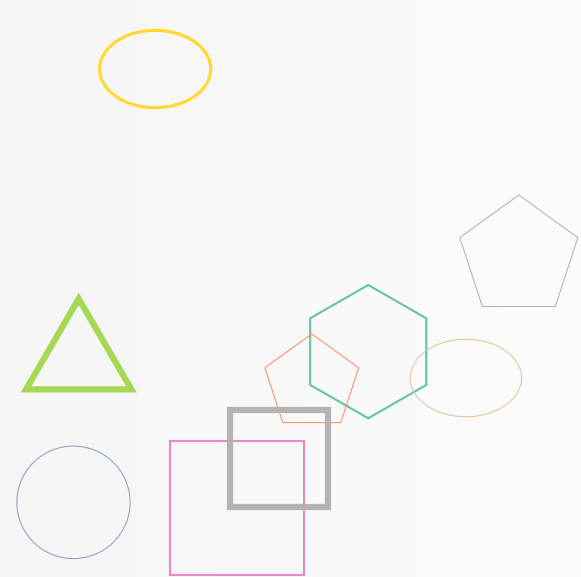[{"shape": "hexagon", "thickness": 1, "radius": 0.58, "center": [0.633, 0.39]}, {"shape": "pentagon", "thickness": 0.5, "radius": 0.42, "center": [0.536, 0.336]}, {"shape": "circle", "thickness": 0.5, "radius": 0.49, "center": [0.126, 0.129]}, {"shape": "square", "thickness": 1, "radius": 0.58, "center": [0.407, 0.119]}, {"shape": "triangle", "thickness": 3, "radius": 0.52, "center": [0.135, 0.377]}, {"shape": "oval", "thickness": 1.5, "radius": 0.48, "center": [0.267, 0.88]}, {"shape": "oval", "thickness": 0.5, "radius": 0.48, "center": [0.801, 0.345]}, {"shape": "pentagon", "thickness": 0.5, "radius": 0.53, "center": [0.893, 0.555]}, {"shape": "square", "thickness": 3, "radius": 0.42, "center": [0.48, 0.205]}]